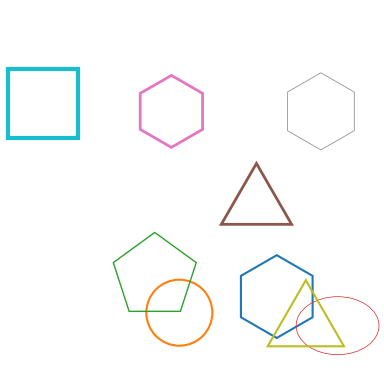[{"shape": "hexagon", "thickness": 1.5, "radius": 0.54, "center": [0.719, 0.23]}, {"shape": "circle", "thickness": 1.5, "radius": 0.43, "center": [0.466, 0.188]}, {"shape": "pentagon", "thickness": 1, "radius": 0.57, "center": [0.402, 0.283]}, {"shape": "oval", "thickness": 0.5, "radius": 0.54, "center": [0.877, 0.154]}, {"shape": "triangle", "thickness": 2, "radius": 0.53, "center": [0.666, 0.47]}, {"shape": "hexagon", "thickness": 2, "radius": 0.47, "center": [0.445, 0.711]}, {"shape": "hexagon", "thickness": 0.5, "radius": 0.5, "center": [0.833, 0.711]}, {"shape": "triangle", "thickness": 1.5, "radius": 0.57, "center": [0.794, 0.158]}, {"shape": "square", "thickness": 3, "radius": 0.45, "center": [0.111, 0.732]}]